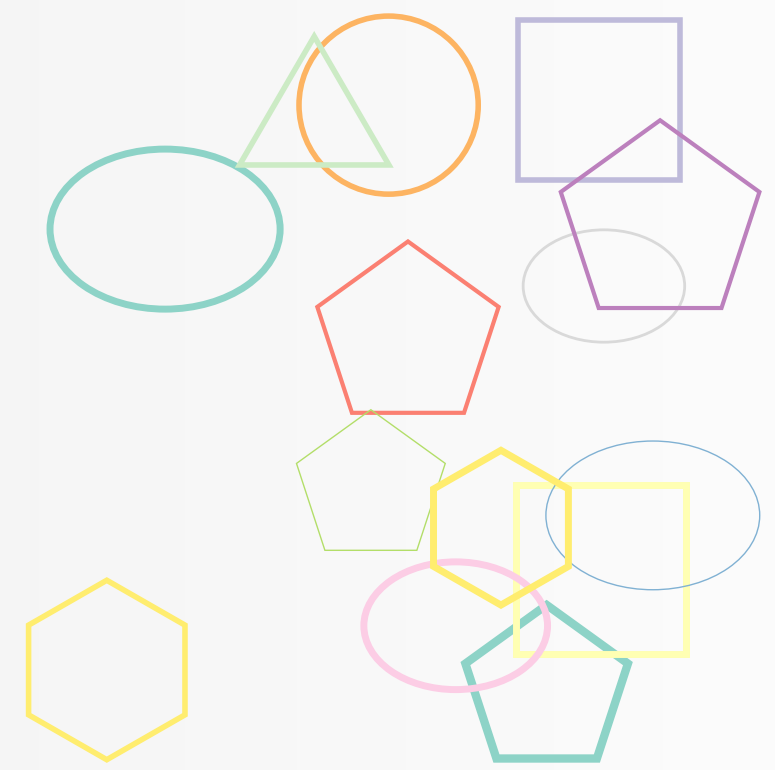[{"shape": "pentagon", "thickness": 3, "radius": 0.55, "center": [0.705, 0.104]}, {"shape": "oval", "thickness": 2.5, "radius": 0.74, "center": [0.213, 0.702]}, {"shape": "square", "thickness": 2.5, "radius": 0.55, "center": [0.775, 0.261]}, {"shape": "square", "thickness": 2, "radius": 0.52, "center": [0.773, 0.87]}, {"shape": "pentagon", "thickness": 1.5, "radius": 0.62, "center": [0.526, 0.563]}, {"shape": "oval", "thickness": 0.5, "radius": 0.69, "center": [0.842, 0.331]}, {"shape": "circle", "thickness": 2, "radius": 0.58, "center": [0.501, 0.863]}, {"shape": "pentagon", "thickness": 0.5, "radius": 0.5, "center": [0.479, 0.367]}, {"shape": "oval", "thickness": 2.5, "radius": 0.59, "center": [0.588, 0.187]}, {"shape": "oval", "thickness": 1, "radius": 0.52, "center": [0.779, 0.629]}, {"shape": "pentagon", "thickness": 1.5, "radius": 0.67, "center": [0.852, 0.709]}, {"shape": "triangle", "thickness": 2, "radius": 0.56, "center": [0.405, 0.841]}, {"shape": "hexagon", "thickness": 2.5, "radius": 0.5, "center": [0.646, 0.315]}, {"shape": "hexagon", "thickness": 2, "radius": 0.58, "center": [0.138, 0.13]}]